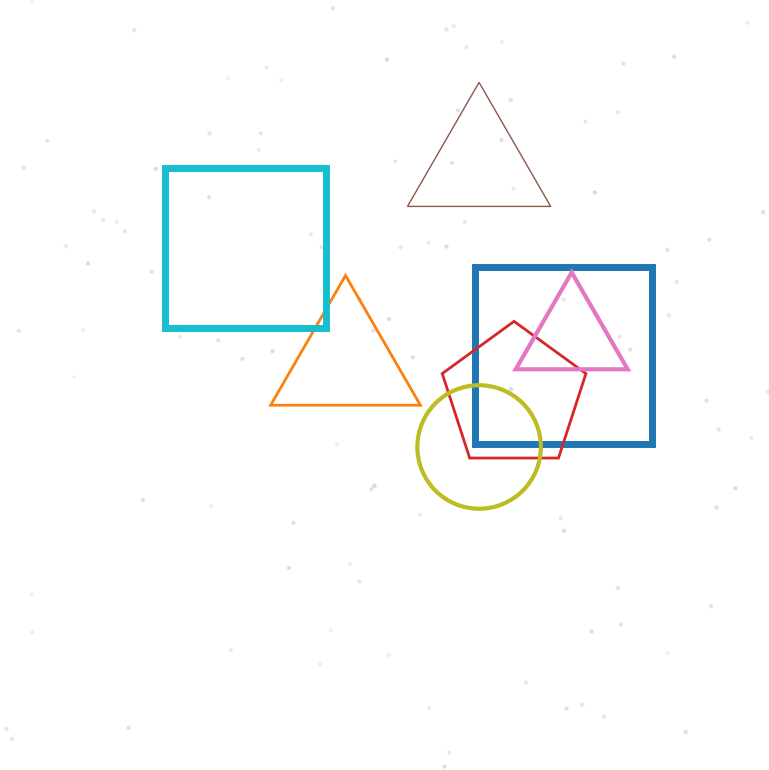[{"shape": "square", "thickness": 2.5, "radius": 0.57, "center": [0.732, 0.538]}, {"shape": "triangle", "thickness": 1, "radius": 0.56, "center": [0.449, 0.53]}, {"shape": "pentagon", "thickness": 1, "radius": 0.49, "center": [0.668, 0.485]}, {"shape": "triangle", "thickness": 0.5, "radius": 0.54, "center": [0.622, 0.786]}, {"shape": "triangle", "thickness": 1.5, "radius": 0.42, "center": [0.742, 0.562]}, {"shape": "circle", "thickness": 1.5, "radius": 0.4, "center": [0.622, 0.42]}, {"shape": "square", "thickness": 2.5, "radius": 0.52, "center": [0.319, 0.678]}]